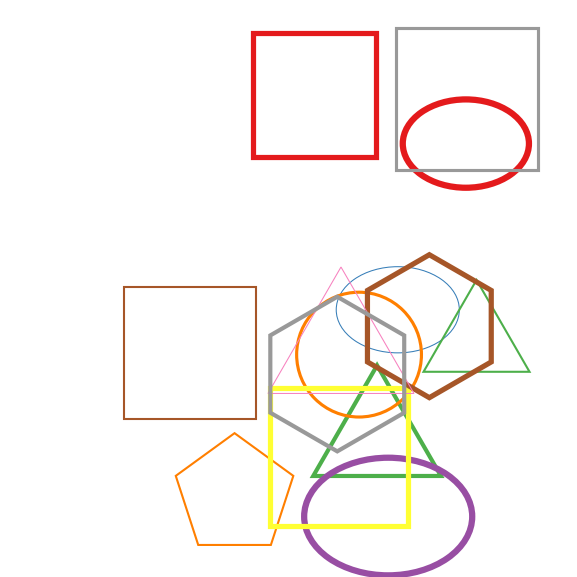[{"shape": "square", "thickness": 2.5, "radius": 0.54, "center": [0.544, 0.835]}, {"shape": "oval", "thickness": 3, "radius": 0.55, "center": [0.807, 0.751]}, {"shape": "oval", "thickness": 0.5, "radius": 0.53, "center": [0.689, 0.463]}, {"shape": "triangle", "thickness": 2, "radius": 0.64, "center": [0.653, 0.239]}, {"shape": "triangle", "thickness": 1, "radius": 0.53, "center": [0.825, 0.408]}, {"shape": "oval", "thickness": 3, "radius": 0.73, "center": [0.672, 0.105]}, {"shape": "circle", "thickness": 1.5, "radius": 0.54, "center": [0.622, 0.385]}, {"shape": "pentagon", "thickness": 1, "radius": 0.54, "center": [0.406, 0.142]}, {"shape": "square", "thickness": 2.5, "radius": 0.6, "center": [0.587, 0.209]}, {"shape": "square", "thickness": 1, "radius": 0.57, "center": [0.329, 0.388]}, {"shape": "hexagon", "thickness": 2.5, "radius": 0.62, "center": [0.743, 0.434]}, {"shape": "triangle", "thickness": 0.5, "radius": 0.73, "center": [0.59, 0.391]}, {"shape": "square", "thickness": 1.5, "radius": 0.61, "center": [0.808, 0.827]}, {"shape": "hexagon", "thickness": 2, "radius": 0.67, "center": [0.584, 0.351]}]